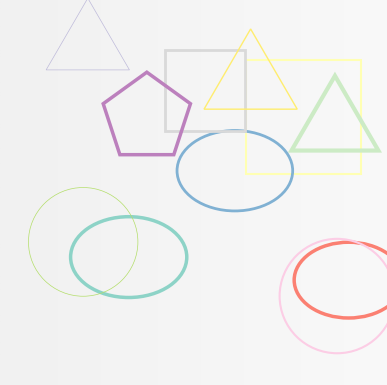[{"shape": "oval", "thickness": 2.5, "radius": 0.75, "center": [0.332, 0.332]}, {"shape": "square", "thickness": 1.5, "radius": 0.74, "center": [0.782, 0.696]}, {"shape": "triangle", "thickness": 0.5, "radius": 0.62, "center": [0.227, 0.881]}, {"shape": "oval", "thickness": 2.5, "radius": 0.7, "center": [0.9, 0.272]}, {"shape": "oval", "thickness": 2, "radius": 0.75, "center": [0.606, 0.557]}, {"shape": "circle", "thickness": 0.5, "radius": 0.71, "center": [0.215, 0.372]}, {"shape": "circle", "thickness": 1.5, "radius": 0.74, "center": [0.87, 0.231]}, {"shape": "square", "thickness": 2, "radius": 0.52, "center": [0.529, 0.765]}, {"shape": "pentagon", "thickness": 2.5, "radius": 0.59, "center": [0.379, 0.694]}, {"shape": "triangle", "thickness": 3, "radius": 0.65, "center": [0.864, 0.674]}, {"shape": "triangle", "thickness": 1, "radius": 0.69, "center": [0.647, 0.786]}]